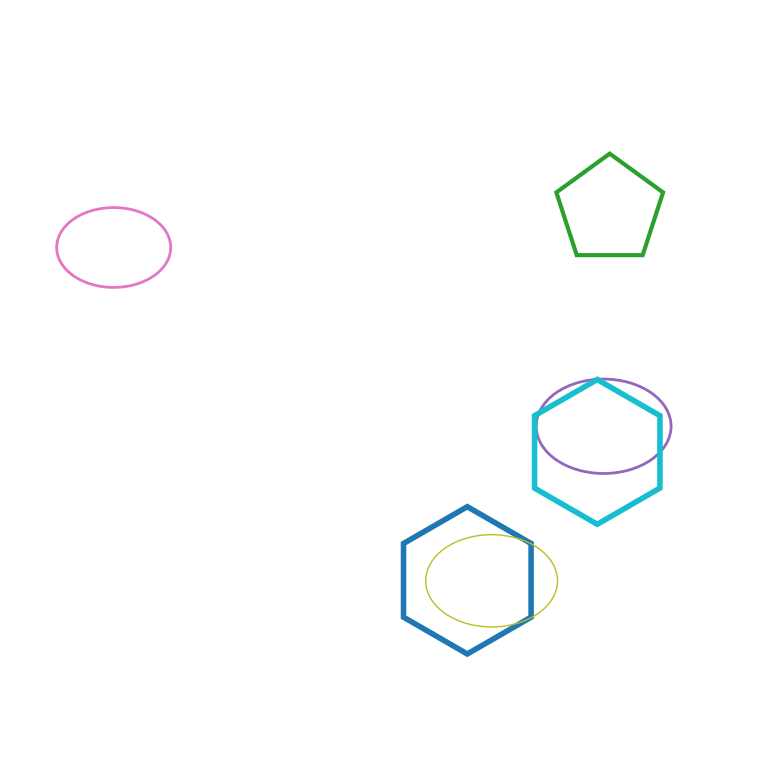[{"shape": "hexagon", "thickness": 2, "radius": 0.48, "center": [0.607, 0.246]}, {"shape": "pentagon", "thickness": 1.5, "radius": 0.36, "center": [0.792, 0.728]}, {"shape": "oval", "thickness": 1, "radius": 0.44, "center": [0.784, 0.446]}, {"shape": "oval", "thickness": 1, "radius": 0.37, "center": [0.148, 0.679]}, {"shape": "oval", "thickness": 0.5, "radius": 0.43, "center": [0.638, 0.246]}, {"shape": "hexagon", "thickness": 2, "radius": 0.47, "center": [0.776, 0.413]}]